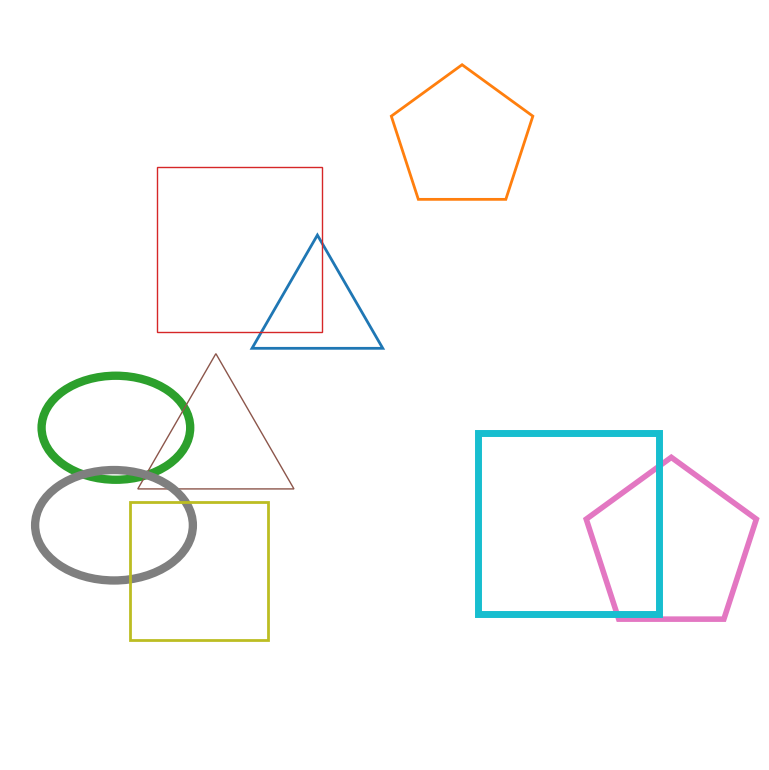[{"shape": "triangle", "thickness": 1, "radius": 0.49, "center": [0.412, 0.597]}, {"shape": "pentagon", "thickness": 1, "radius": 0.48, "center": [0.6, 0.819]}, {"shape": "oval", "thickness": 3, "radius": 0.48, "center": [0.151, 0.444]}, {"shape": "square", "thickness": 0.5, "radius": 0.54, "center": [0.311, 0.676]}, {"shape": "triangle", "thickness": 0.5, "radius": 0.59, "center": [0.28, 0.424]}, {"shape": "pentagon", "thickness": 2, "radius": 0.58, "center": [0.872, 0.29]}, {"shape": "oval", "thickness": 3, "radius": 0.51, "center": [0.148, 0.318]}, {"shape": "square", "thickness": 1, "radius": 0.45, "center": [0.258, 0.259]}, {"shape": "square", "thickness": 2.5, "radius": 0.59, "center": [0.738, 0.32]}]